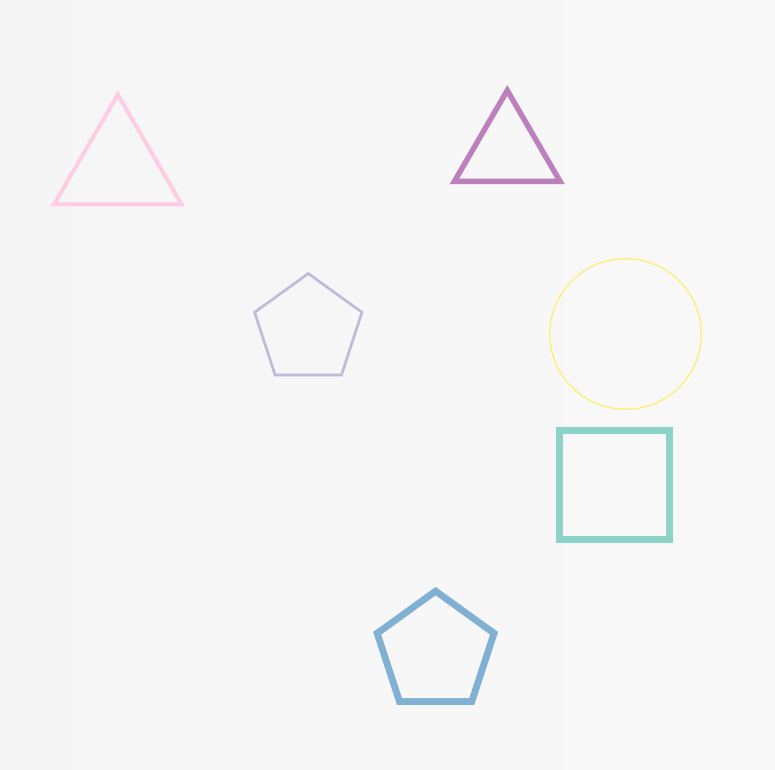[{"shape": "square", "thickness": 2.5, "radius": 0.35, "center": [0.792, 0.371]}, {"shape": "pentagon", "thickness": 1, "radius": 0.36, "center": [0.398, 0.572]}, {"shape": "pentagon", "thickness": 2.5, "radius": 0.4, "center": [0.562, 0.153]}, {"shape": "triangle", "thickness": 1.5, "radius": 0.47, "center": [0.152, 0.782]}, {"shape": "triangle", "thickness": 2, "radius": 0.39, "center": [0.655, 0.804]}, {"shape": "circle", "thickness": 0.5, "radius": 0.49, "center": [0.807, 0.566]}]